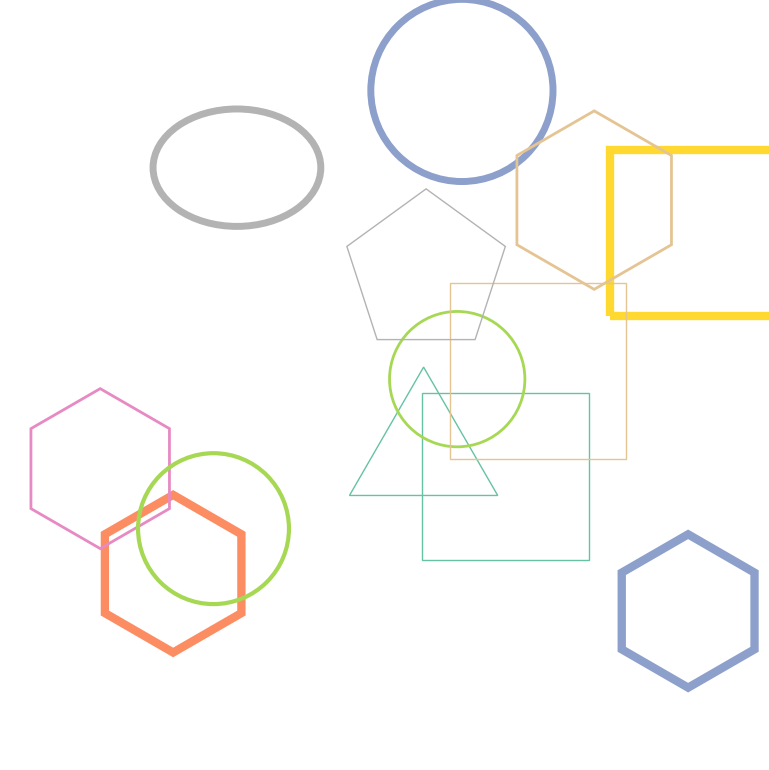[{"shape": "triangle", "thickness": 0.5, "radius": 0.56, "center": [0.55, 0.412]}, {"shape": "square", "thickness": 0.5, "radius": 0.54, "center": [0.657, 0.381]}, {"shape": "hexagon", "thickness": 3, "radius": 0.51, "center": [0.225, 0.255]}, {"shape": "hexagon", "thickness": 3, "radius": 0.5, "center": [0.894, 0.207]}, {"shape": "circle", "thickness": 2.5, "radius": 0.59, "center": [0.6, 0.883]}, {"shape": "hexagon", "thickness": 1, "radius": 0.52, "center": [0.13, 0.391]}, {"shape": "circle", "thickness": 1, "radius": 0.44, "center": [0.594, 0.508]}, {"shape": "circle", "thickness": 1.5, "radius": 0.49, "center": [0.277, 0.313]}, {"shape": "square", "thickness": 3, "radius": 0.54, "center": [0.9, 0.697]}, {"shape": "square", "thickness": 0.5, "radius": 0.57, "center": [0.699, 0.518]}, {"shape": "hexagon", "thickness": 1, "radius": 0.58, "center": [0.772, 0.74]}, {"shape": "pentagon", "thickness": 0.5, "radius": 0.54, "center": [0.553, 0.647]}, {"shape": "oval", "thickness": 2.5, "radius": 0.54, "center": [0.308, 0.782]}]